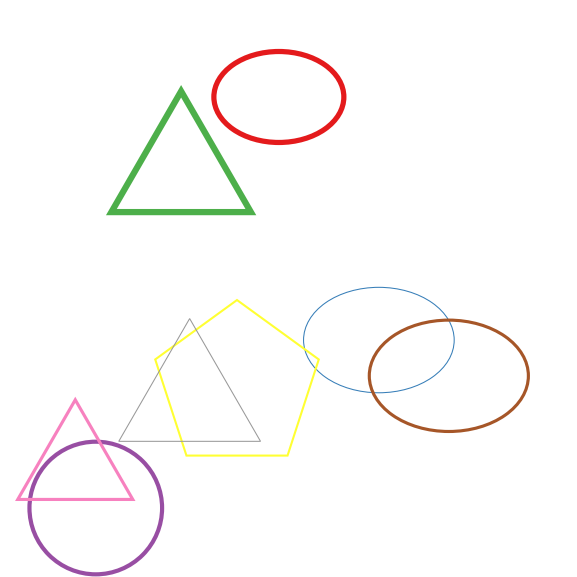[{"shape": "oval", "thickness": 2.5, "radius": 0.56, "center": [0.483, 0.831]}, {"shape": "oval", "thickness": 0.5, "radius": 0.65, "center": [0.656, 0.41]}, {"shape": "triangle", "thickness": 3, "radius": 0.7, "center": [0.314, 0.702]}, {"shape": "circle", "thickness": 2, "radius": 0.57, "center": [0.166, 0.119]}, {"shape": "pentagon", "thickness": 1, "radius": 0.74, "center": [0.41, 0.331]}, {"shape": "oval", "thickness": 1.5, "radius": 0.69, "center": [0.777, 0.348]}, {"shape": "triangle", "thickness": 1.5, "radius": 0.57, "center": [0.13, 0.192]}, {"shape": "triangle", "thickness": 0.5, "radius": 0.71, "center": [0.328, 0.306]}]